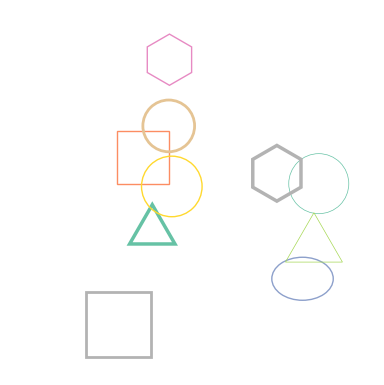[{"shape": "triangle", "thickness": 2.5, "radius": 0.34, "center": [0.396, 0.4]}, {"shape": "circle", "thickness": 0.5, "radius": 0.39, "center": [0.828, 0.523]}, {"shape": "square", "thickness": 1, "radius": 0.34, "center": [0.372, 0.591]}, {"shape": "oval", "thickness": 1, "radius": 0.4, "center": [0.786, 0.276]}, {"shape": "hexagon", "thickness": 1, "radius": 0.33, "center": [0.44, 0.845]}, {"shape": "triangle", "thickness": 0.5, "radius": 0.43, "center": [0.815, 0.362]}, {"shape": "circle", "thickness": 1, "radius": 0.39, "center": [0.446, 0.516]}, {"shape": "circle", "thickness": 2, "radius": 0.34, "center": [0.438, 0.673]}, {"shape": "hexagon", "thickness": 2.5, "radius": 0.36, "center": [0.719, 0.55]}, {"shape": "square", "thickness": 2, "radius": 0.43, "center": [0.307, 0.157]}]